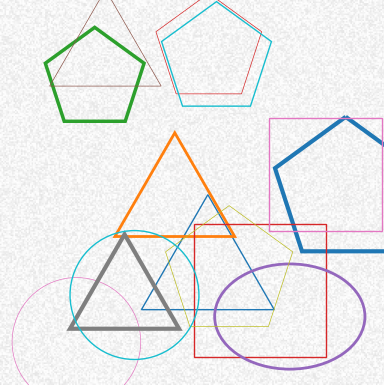[{"shape": "pentagon", "thickness": 3, "radius": 0.97, "center": [0.898, 0.503]}, {"shape": "triangle", "thickness": 1, "radius": 1.0, "center": [0.54, 0.295]}, {"shape": "triangle", "thickness": 2, "radius": 0.9, "center": [0.454, 0.475]}, {"shape": "pentagon", "thickness": 2.5, "radius": 0.67, "center": [0.246, 0.794]}, {"shape": "pentagon", "thickness": 0.5, "radius": 0.72, "center": [0.542, 0.873]}, {"shape": "square", "thickness": 1, "radius": 0.86, "center": [0.675, 0.245]}, {"shape": "oval", "thickness": 2, "radius": 0.98, "center": [0.753, 0.178]}, {"shape": "triangle", "thickness": 0.5, "radius": 0.84, "center": [0.274, 0.86]}, {"shape": "square", "thickness": 1, "radius": 0.73, "center": [0.845, 0.546]}, {"shape": "circle", "thickness": 0.5, "radius": 0.84, "center": [0.198, 0.112]}, {"shape": "triangle", "thickness": 3, "radius": 0.82, "center": [0.323, 0.228]}, {"shape": "pentagon", "thickness": 0.5, "radius": 0.87, "center": [0.595, 0.292]}, {"shape": "pentagon", "thickness": 1, "radius": 0.75, "center": [0.562, 0.846]}, {"shape": "circle", "thickness": 1, "radius": 0.84, "center": [0.349, 0.234]}]